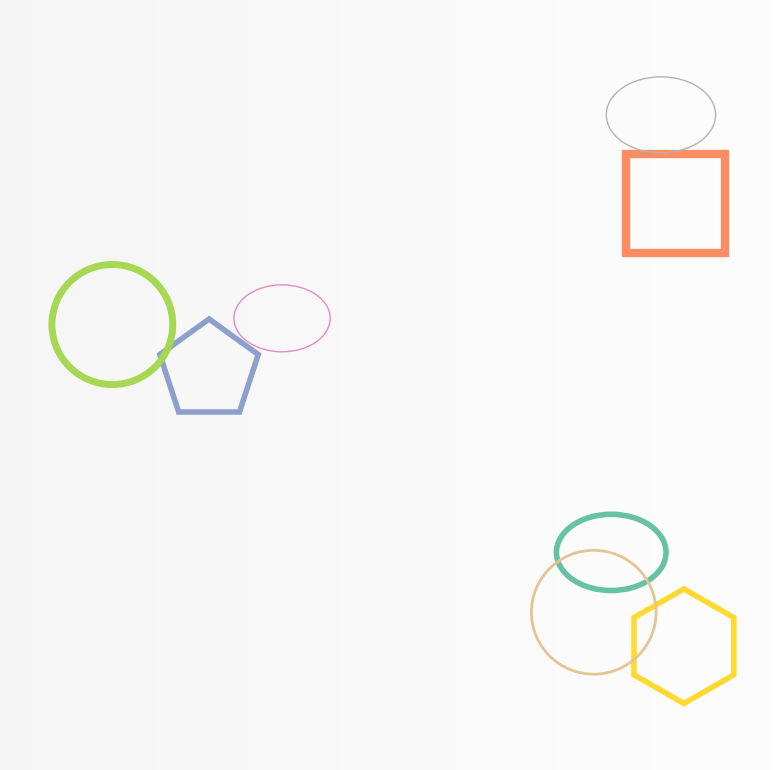[{"shape": "oval", "thickness": 2, "radius": 0.35, "center": [0.789, 0.283]}, {"shape": "square", "thickness": 3, "radius": 0.32, "center": [0.872, 0.736]}, {"shape": "pentagon", "thickness": 2, "radius": 0.33, "center": [0.27, 0.519]}, {"shape": "oval", "thickness": 0.5, "radius": 0.31, "center": [0.364, 0.587]}, {"shape": "circle", "thickness": 2.5, "radius": 0.39, "center": [0.145, 0.579]}, {"shape": "hexagon", "thickness": 2, "radius": 0.37, "center": [0.882, 0.161]}, {"shape": "circle", "thickness": 1, "radius": 0.4, "center": [0.766, 0.205]}, {"shape": "oval", "thickness": 0.5, "radius": 0.35, "center": [0.853, 0.851]}]